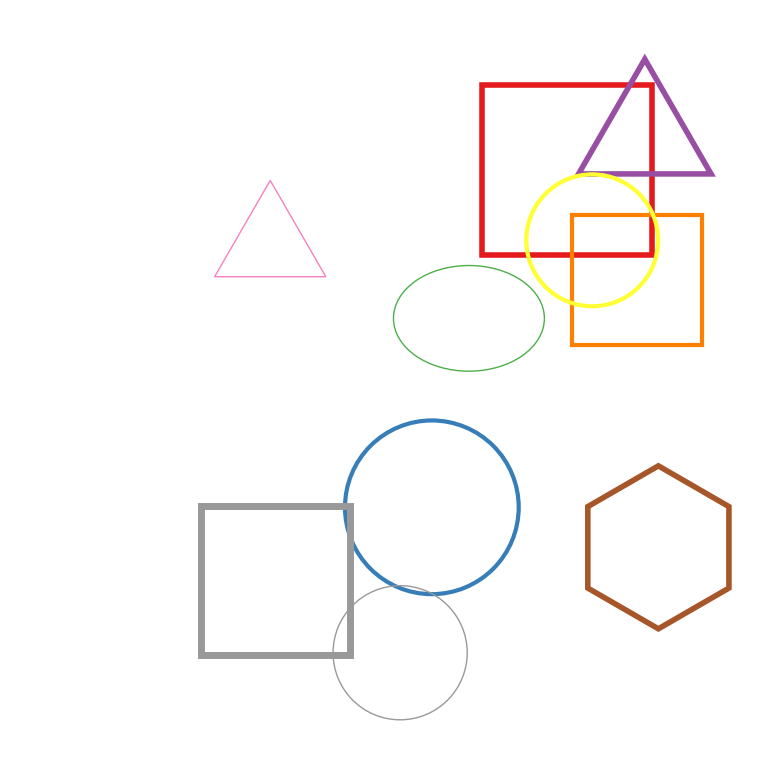[{"shape": "square", "thickness": 2, "radius": 0.55, "center": [0.737, 0.78]}, {"shape": "circle", "thickness": 1.5, "radius": 0.56, "center": [0.561, 0.341]}, {"shape": "oval", "thickness": 0.5, "radius": 0.49, "center": [0.609, 0.587]}, {"shape": "triangle", "thickness": 2, "radius": 0.5, "center": [0.837, 0.824]}, {"shape": "square", "thickness": 1.5, "radius": 0.42, "center": [0.827, 0.636]}, {"shape": "circle", "thickness": 1.5, "radius": 0.43, "center": [0.769, 0.688]}, {"shape": "hexagon", "thickness": 2, "radius": 0.53, "center": [0.855, 0.289]}, {"shape": "triangle", "thickness": 0.5, "radius": 0.42, "center": [0.351, 0.682]}, {"shape": "circle", "thickness": 0.5, "radius": 0.44, "center": [0.52, 0.152]}, {"shape": "square", "thickness": 2.5, "radius": 0.48, "center": [0.358, 0.246]}]